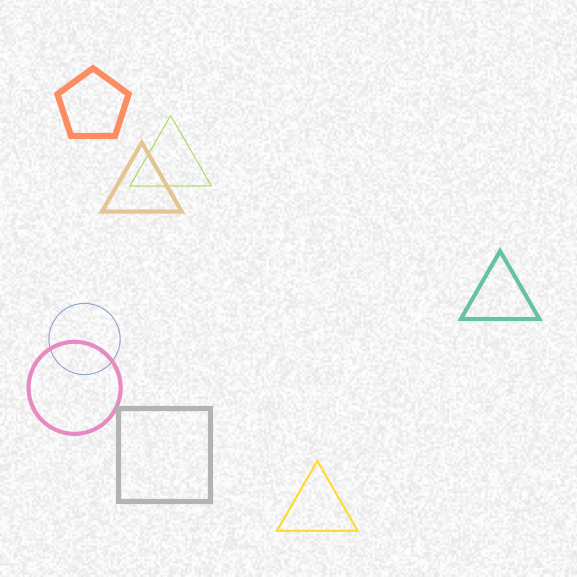[{"shape": "triangle", "thickness": 2, "radius": 0.39, "center": [0.866, 0.486]}, {"shape": "pentagon", "thickness": 3, "radius": 0.32, "center": [0.161, 0.816]}, {"shape": "circle", "thickness": 0.5, "radius": 0.31, "center": [0.146, 0.412]}, {"shape": "circle", "thickness": 2, "radius": 0.4, "center": [0.129, 0.328]}, {"shape": "triangle", "thickness": 0.5, "radius": 0.41, "center": [0.295, 0.718]}, {"shape": "triangle", "thickness": 1, "radius": 0.4, "center": [0.55, 0.12]}, {"shape": "triangle", "thickness": 2, "radius": 0.4, "center": [0.246, 0.673]}, {"shape": "square", "thickness": 2.5, "radius": 0.4, "center": [0.284, 0.213]}]